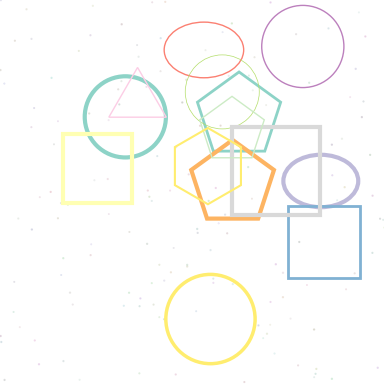[{"shape": "circle", "thickness": 3, "radius": 0.53, "center": [0.326, 0.696]}, {"shape": "pentagon", "thickness": 2, "radius": 0.57, "center": [0.621, 0.699]}, {"shape": "square", "thickness": 3, "radius": 0.45, "center": [0.253, 0.562]}, {"shape": "oval", "thickness": 3, "radius": 0.49, "center": [0.833, 0.53]}, {"shape": "oval", "thickness": 1, "radius": 0.52, "center": [0.53, 0.87]}, {"shape": "square", "thickness": 2, "radius": 0.47, "center": [0.841, 0.372]}, {"shape": "pentagon", "thickness": 3, "radius": 0.56, "center": [0.604, 0.524]}, {"shape": "circle", "thickness": 0.5, "radius": 0.48, "center": [0.577, 0.761]}, {"shape": "triangle", "thickness": 1, "radius": 0.43, "center": [0.357, 0.739]}, {"shape": "square", "thickness": 3, "radius": 0.57, "center": [0.716, 0.555]}, {"shape": "circle", "thickness": 1, "radius": 0.53, "center": [0.787, 0.879]}, {"shape": "pentagon", "thickness": 1, "radius": 0.44, "center": [0.603, 0.662]}, {"shape": "circle", "thickness": 2.5, "radius": 0.58, "center": [0.547, 0.171]}, {"shape": "hexagon", "thickness": 1.5, "radius": 0.5, "center": [0.54, 0.569]}]